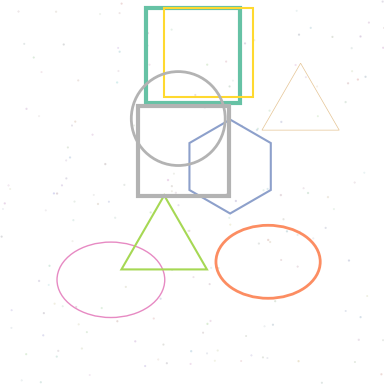[{"shape": "square", "thickness": 3, "radius": 0.62, "center": [0.501, 0.856]}, {"shape": "oval", "thickness": 2, "radius": 0.68, "center": [0.696, 0.32]}, {"shape": "hexagon", "thickness": 1.5, "radius": 0.61, "center": [0.598, 0.567]}, {"shape": "oval", "thickness": 1, "radius": 0.7, "center": [0.288, 0.273]}, {"shape": "triangle", "thickness": 1.5, "radius": 0.64, "center": [0.426, 0.364]}, {"shape": "square", "thickness": 1.5, "radius": 0.57, "center": [0.542, 0.864]}, {"shape": "triangle", "thickness": 0.5, "radius": 0.58, "center": [0.781, 0.72]}, {"shape": "square", "thickness": 3, "radius": 0.59, "center": [0.476, 0.608]}, {"shape": "circle", "thickness": 2, "radius": 0.61, "center": [0.463, 0.692]}]